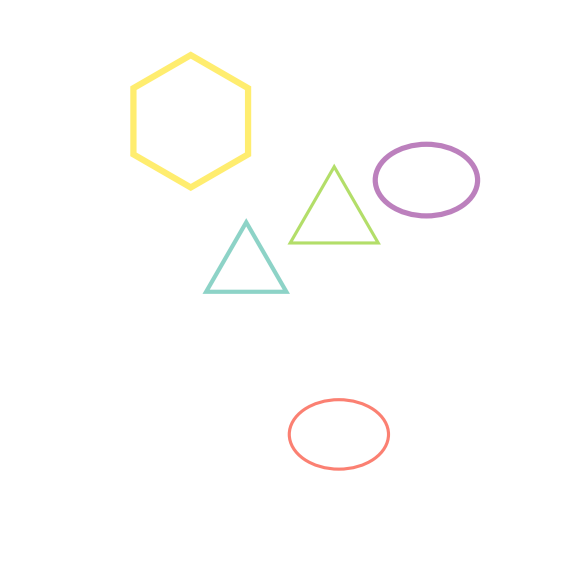[{"shape": "triangle", "thickness": 2, "radius": 0.4, "center": [0.426, 0.534]}, {"shape": "oval", "thickness": 1.5, "radius": 0.43, "center": [0.587, 0.247]}, {"shape": "triangle", "thickness": 1.5, "radius": 0.44, "center": [0.579, 0.622]}, {"shape": "oval", "thickness": 2.5, "radius": 0.44, "center": [0.738, 0.687]}, {"shape": "hexagon", "thickness": 3, "radius": 0.57, "center": [0.33, 0.789]}]